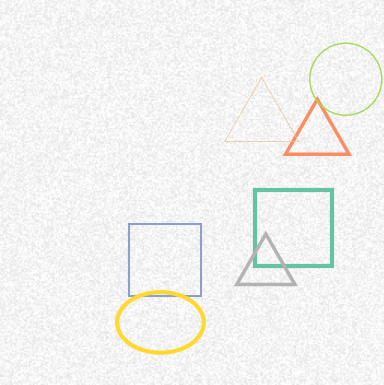[{"shape": "square", "thickness": 3, "radius": 0.5, "center": [0.763, 0.408]}, {"shape": "triangle", "thickness": 2.5, "radius": 0.48, "center": [0.824, 0.647]}, {"shape": "square", "thickness": 1.5, "radius": 0.47, "center": [0.429, 0.324]}, {"shape": "circle", "thickness": 1, "radius": 0.47, "center": [0.898, 0.794]}, {"shape": "oval", "thickness": 3, "radius": 0.56, "center": [0.417, 0.163]}, {"shape": "triangle", "thickness": 0.5, "radius": 0.56, "center": [0.68, 0.688]}, {"shape": "triangle", "thickness": 2.5, "radius": 0.44, "center": [0.69, 0.305]}]